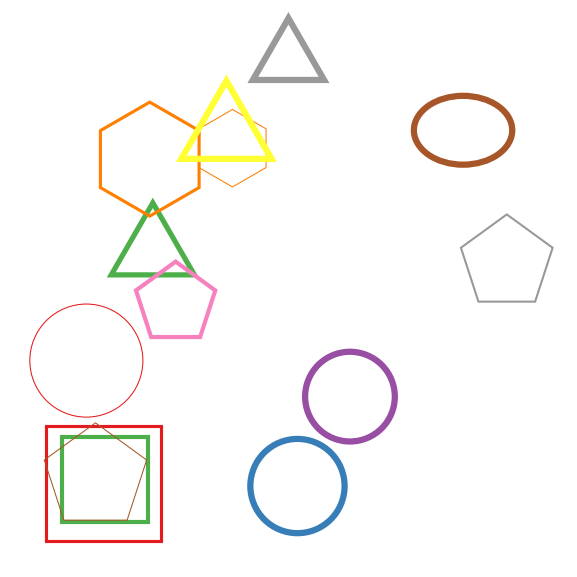[{"shape": "circle", "thickness": 0.5, "radius": 0.49, "center": [0.15, 0.375]}, {"shape": "square", "thickness": 1.5, "radius": 0.5, "center": [0.179, 0.162]}, {"shape": "circle", "thickness": 3, "radius": 0.41, "center": [0.515, 0.157]}, {"shape": "triangle", "thickness": 2.5, "radius": 0.42, "center": [0.265, 0.565]}, {"shape": "square", "thickness": 2, "radius": 0.37, "center": [0.182, 0.169]}, {"shape": "circle", "thickness": 3, "radius": 0.39, "center": [0.606, 0.312]}, {"shape": "hexagon", "thickness": 0.5, "radius": 0.34, "center": [0.403, 0.742]}, {"shape": "hexagon", "thickness": 1.5, "radius": 0.49, "center": [0.259, 0.724]}, {"shape": "triangle", "thickness": 3, "radius": 0.45, "center": [0.392, 0.769]}, {"shape": "pentagon", "thickness": 0.5, "radius": 0.47, "center": [0.165, 0.174]}, {"shape": "oval", "thickness": 3, "radius": 0.43, "center": [0.802, 0.774]}, {"shape": "pentagon", "thickness": 2, "radius": 0.36, "center": [0.304, 0.474]}, {"shape": "pentagon", "thickness": 1, "radius": 0.42, "center": [0.878, 0.544]}, {"shape": "triangle", "thickness": 3, "radius": 0.36, "center": [0.499, 0.896]}]